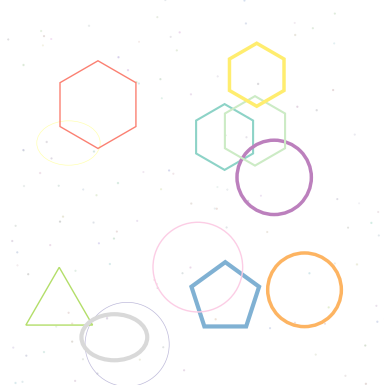[{"shape": "hexagon", "thickness": 1.5, "radius": 0.43, "center": [0.583, 0.644]}, {"shape": "oval", "thickness": 0.5, "radius": 0.41, "center": [0.178, 0.629]}, {"shape": "circle", "thickness": 0.5, "radius": 0.55, "center": [0.33, 0.105]}, {"shape": "hexagon", "thickness": 1, "radius": 0.57, "center": [0.254, 0.728]}, {"shape": "pentagon", "thickness": 3, "radius": 0.46, "center": [0.585, 0.227]}, {"shape": "circle", "thickness": 2.5, "radius": 0.48, "center": [0.791, 0.247]}, {"shape": "triangle", "thickness": 1, "radius": 0.5, "center": [0.154, 0.206]}, {"shape": "circle", "thickness": 1, "radius": 0.58, "center": [0.514, 0.306]}, {"shape": "oval", "thickness": 3, "radius": 0.43, "center": [0.297, 0.124]}, {"shape": "circle", "thickness": 2.5, "radius": 0.48, "center": [0.712, 0.539]}, {"shape": "hexagon", "thickness": 1.5, "radius": 0.45, "center": [0.662, 0.66]}, {"shape": "hexagon", "thickness": 2.5, "radius": 0.41, "center": [0.667, 0.806]}]